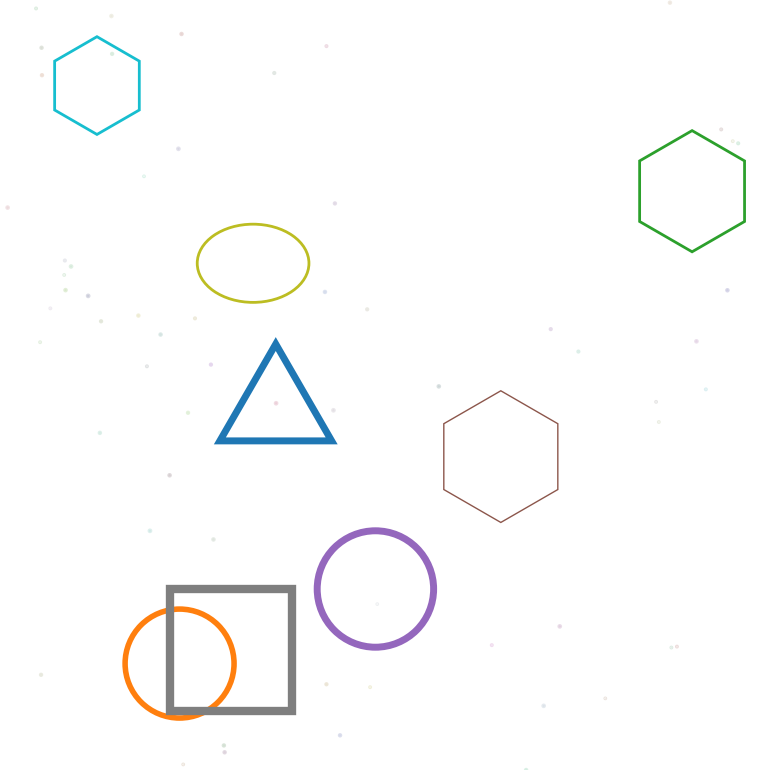[{"shape": "triangle", "thickness": 2.5, "radius": 0.42, "center": [0.358, 0.469]}, {"shape": "circle", "thickness": 2, "radius": 0.35, "center": [0.233, 0.138]}, {"shape": "hexagon", "thickness": 1, "radius": 0.39, "center": [0.899, 0.752]}, {"shape": "circle", "thickness": 2.5, "radius": 0.38, "center": [0.488, 0.235]}, {"shape": "hexagon", "thickness": 0.5, "radius": 0.43, "center": [0.65, 0.407]}, {"shape": "square", "thickness": 3, "radius": 0.39, "center": [0.3, 0.156]}, {"shape": "oval", "thickness": 1, "radius": 0.36, "center": [0.329, 0.658]}, {"shape": "hexagon", "thickness": 1, "radius": 0.32, "center": [0.126, 0.889]}]